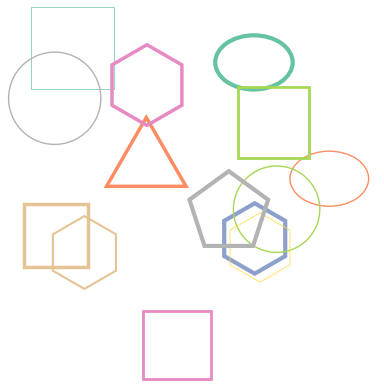[{"shape": "square", "thickness": 0.5, "radius": 0.54, "center": [0.189, 0.875]}, {"shape": "oval", "thickness": 3, "radius": 0.5, "center": [0.66, 0.838]}, {"shape": "triangle", "thickness": 2.5, "radius": 0.6, "center": [0.38, 0.576]}, {"shape": "oval", "thickness": 1, "radius": 0.51, "center": [0.855, 0.536]}, {"shape": "hexagon", "thickness": 3, "radius": 0.46, "center": [0.662, 0.381]}, {"shape": "hexagon", "thickness": 2.5, "radius": 0.52, "center": [0.382, 0.779]}, {"shape": "square", "thickness": 2, "radius": 0.44, "center": [0.46, 0.105]}, {"shape": "square", "thickness": 2, "radius": 0.46, "center": [0.71, 0.682]}, {"shape": "circle", "thickness": 1, "radius": 0.56, "center": [0.718, 0.457]}, {"shape": "hexagon", "thickness": 0.5, "radius": 0.45, "center": [0.675, 0.357]}, {"shape": "hexagon", "thickness": 1.5, "radius": 0.47, "center": [0.219, 0.344]}, {"shape": "square", "thickness": 2.5, "radius": 0.41, "center": [0.146, 0.388]}, {"shape": "circle", "thickness": 1, "radius": 0.6, "center": [0.142, 0.745]}, {"shape": "pentagon", "thickness": 3, "radius": 0.54, "center": [0.594, 0.448]}]